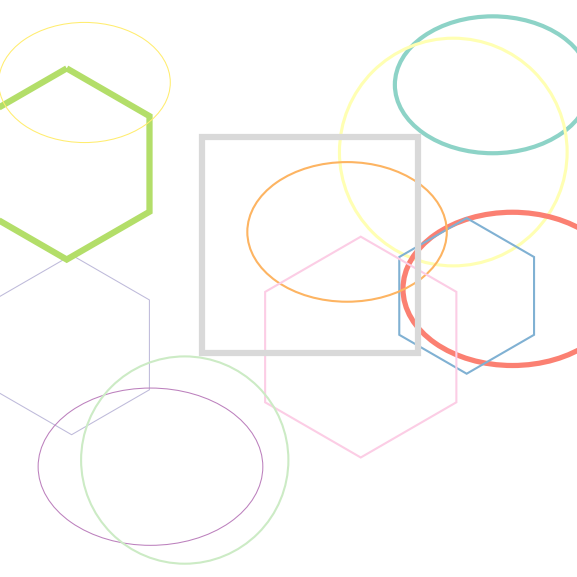[{"shape": "oval", "thickness": 2, "radius": 0.85, "center": [0.853, 0.852]}, {"shape": "circle", "thickness": 1.5, "radius": 0.99, "center": [0.785, 0.736]}, {"shape": "hexagon", "thickness": 0.5, "radius": 0.78, "center": [0.124, 0.402]}, {"shape": "oval", "thickness": 2.5, "radius": 0.95, "center": [0.887, 0.499]}, {"shape": "hexagon", "thickness": 1, "radius": 0.67, "center": [0.808, 0.487]}, {"shape": "oval", "thickness": 1, "radius": 0.86, "center": [0.601, 0.598]}, {"shape": "hexagon", "thickness": 3, "radius": 0.83, "center": [0.116, 0.715]}, {"shape": "hexagon", "thickness": 1, "radius": 0.96, "center": [0.625, 0.398]}, {"shape": "square", "thickness": 3, "radius": 0.93, "center": [0.537, 0.575]}, {"shape": "oval", "thickness": 0.5, "radius": 0.97, "center": [0.261, 0.191]}, {"shape": "circle", "thickness": 1, "radius": 0.9, "center": [0.32, 0.203]}, {"shape": "oval", "thickness": 0.5, "radius": 0.74, "center": [0.146, 0.856]}]